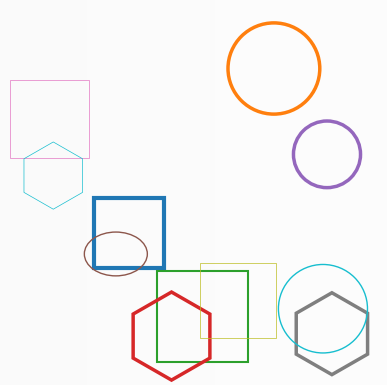[{"shape": "square", "thickness": 3, "radius": 0.45, "center": [0.334, 0.395]}, {"shape": "circle", "thickness": 2.5, "radius": 0.59, "center": [0.707, 0.822]}, {"shape": "square", "thickness": 1.5, "radius": 0.59, "center": [0.523, 0.178]}, {"shape": "hexagon", "thickness": 2.5, "radius": 0.57, "center": [0.443, 0.127]}, {"shape": "circle", "thickness": 2.5, "radius": 0.43, "center": [0.844, 0.599]}, {"shape": "oval", "thickness": 1, "radius": 0.41, "center": [0.299, 0.34]}, {"shape": "square", "thickness": 0.5, "radius": 0.51, "center": [0.128, 0.691]}, {"shape": "hexagon", "thickness": 2.5, "radius": 0.53, "center": [0.857, 0.133]}, {"shape": "square", "thickness": 0.5, "radius": 0.49, "center": [0.615, 0.219]}, {"shape": "circle", "thickness": 1, "radius": 0.57, "center": [0.833, 0.198]}, {"shape": "hexagon", "thickness": 0.5, "radius": 0.44, "center": [0.137, 0.544]}]